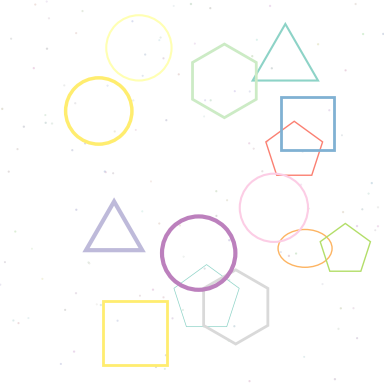[{"shape": "pentagon", "thickness": 0.5, "radius": 0.45, "center": [0.537, 0.224]}, {"shape": "triangle", "thickness": 1.5, "radius": 0.49, "center": [0.741, 0.84]}, {"shape": "circle", "thickness": 1.5, "radius": 0.42, "center": [0.361, 0.876]}, {"shape": "triangle", "thickness": 3, "radius": 0.42, "center": [0.296, 0.392]}, {"shape": "pentagon", "thickness": 1, "radius": 0.39, "center": [0.764, 0.607]}, {"shape": "square", "thickness": 2, "radius": 0.34, "center": [0.798, 0.678]}, {"shape": "oval", "thickness": 1, "radius": 0.35, "center": [0.792, 0.355]}, {"shape": "pentagon", "thickness": 1, "radius": 0.34, "center": [0.897, 0.351]}, {"shape": "circle", "thickness": 1.5, "radius": 0.44, "center": [0.711, 0.46]}, {"shape": "hexagon", "thickness": 2, "radius": 0.48, "center": [0.612, 0.203]}, {"shape": "circle", "thickness": 3, "radius": 0.48, "center": [0.516, 0.343]}, {"shape": "hexagon", "thickness": 2, "radius": 0.48, "center": [0.583, 0.79]}, {"shape": "circle", "thickness": 2.5, "radius": 0.43, "center": [0.257, 0.712]}, {"shape": "square", "thickness": 2, "radius": 0.42, "center": [0.35, 0.135]}]